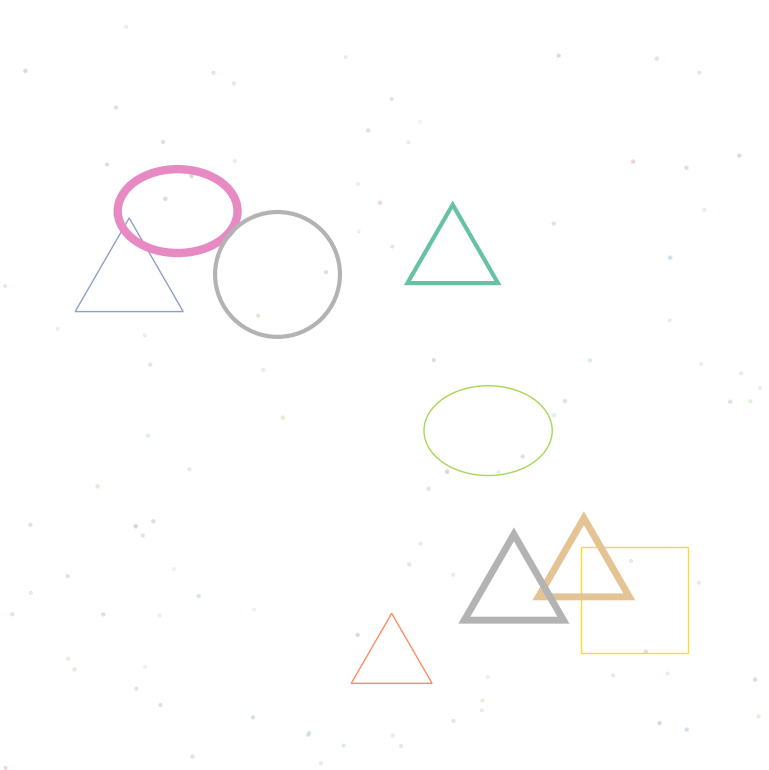[{"shape": "triangle", "thickness": 1.5, "radius": 0.34, "center": [0.588, 0.666]}, {"shape": "triangle", "thickness": 0.5, "radius": 0.3, "center": [0.509, 0.143]}, {"shape": "triangle", "thickness": 0.5, "radius": 0.41, "center": [0.168, 0.636]}, {"shape": "oval", "thickness": 3, "radius": 0.39, "center": [0.231, 0.726]}, {"shape": "oval", "thickness": 0.5, "radius": 0.42, "center": [0.634, 0.441]}, {"shape": "square", "thickness": 0.5, "radius": 0.34, "center": [0.824, 0.221]}, {"shape": "triangle", "thickness": 2.5, "radius": 0.34, "center": [0.758, 0.259]}, {"shape": "triangle", "thickness": 2.5, "radius": 0.37, "center": [0.667, 0.232]}, {"shape": "circle", "thickness": 1.5, "radius": 0.41, "center": [0.36, 0.644]}]